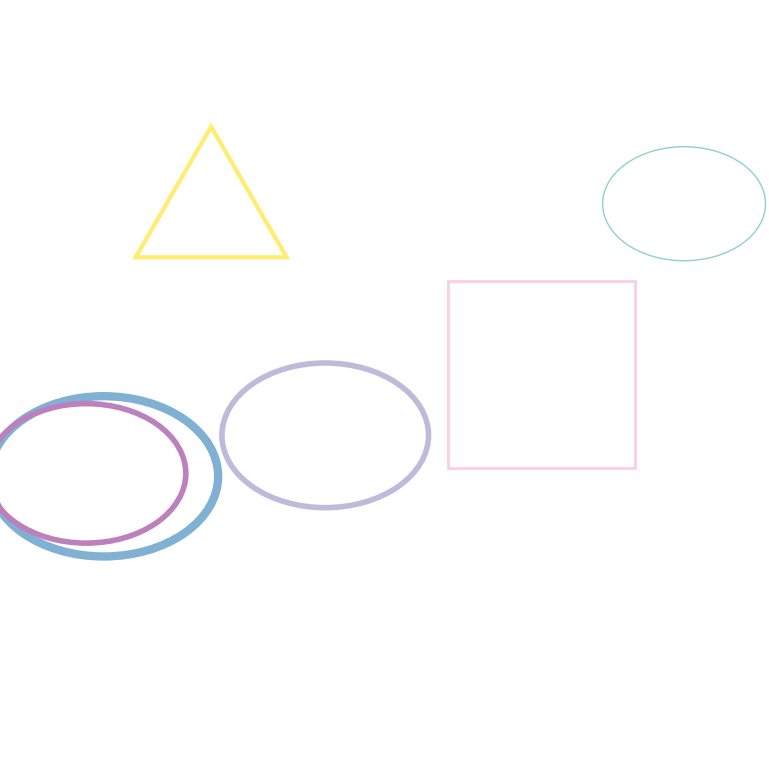[{"shape": "oval", "thickness": 0.5, "radius": 0.53, "center": [0.888, 0.735]}, {"shape": "oval", "thickness": 2, "radius": 0.67, "center": [0.422, 0.435]}, {"shape": "oval", "thickness": 3, "radius": 0.74, "center": [0.135, 0.381]}, {"shape": "square", "thickness": 1, "radius": 0.61, "center": [0.703, 0.514]}, {"shape": "oval", "thickness": 2, "radius": 0.65, "center": [0.112, 0.385]}, {"shape": "triangle", "thickness": 1.5, "radius": 0.57, "center": [0.274, 0.722]}]